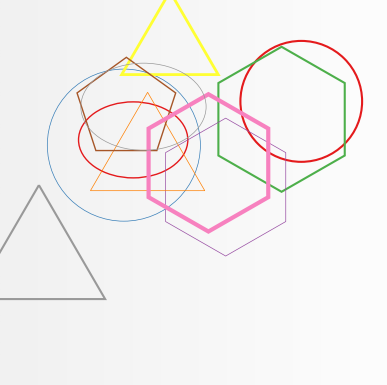[{"shape": "circle", "thickness": 1.5, "radius": 0.79, "center": [0.777, 0.737]}, {"shape": "oval", "thickness": 1, "radius": 0.71, "center": [0.344, 0.637]}, {"shape": "circle", "thickness": 0.5, "radius": 0.99, "center": [0.32, 0.623]}, {"shape": "hexagon", "thickness": 1.5, "radius": 0.94, "center": [0.727, 0.69]}, {"shape": "hexagon", "thickness": 0.5, "radius": 0.9, "center": [0.582, 0.514]}, {"shape": "triangle", "thickness": 0.5, "radius": 0.85, "center": [0.381, 0.59]}, {"shape": "triangle", "thickness": 2, "radius": 0.72, "center": [0.439, 0.878]}, {"shape": "pentagon", "thickness": 1, "radius": 0.67, "center": [0.326, 0.717]}, {"shape": "hexagon", "thickness": 3, "radius": 0.89, "center": [0.538, 0.577]}, {"shape": "triangle", "thickness": 1.5, "radius": 0.99, "center": [0.1, 0.322]}, {"shape": "oval", "thickness": 0.5, "radius": 0.81, "center": [0.37, 0.723]}]